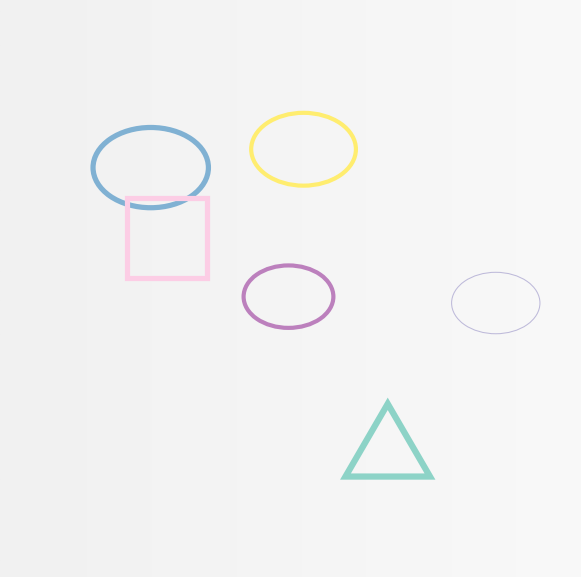[{"shape": "triangle", "thickness": 3, "radius": 0.42, "center": [0.667, 0.216]}, {"shape": "oval", "thickness": 0.5, "radius": 0.38, "center": [0.853, 0.474]}, {"shape": "oval", "thickness": 2.5, "radius": 0.5, "center": [0.259, 0.709]}, {"shape": "square", "thickness": 2.5, "radius": 0.35, "center": [0.287, 0.587]}, {"shape": "oval", "thickness": 2, "radius": 0.39, "center": [0.496, 0.485]}, {"shape": "oval", "thickness": 2, "radius": 0.45, "center": [0.522, 0.741]}]